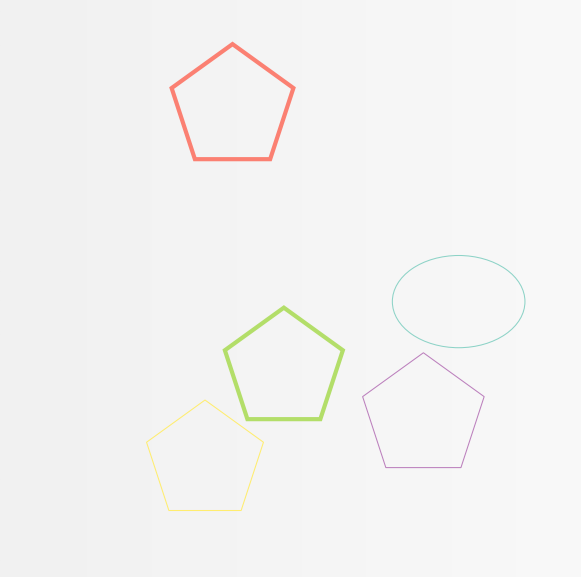[{"shape": "oval", "thickness": 0.5, "radius": 0.57, "center": [0.789, 0.477]}, {"shape": "pentagon", "thickness": 2, "radius": 0.55, "center": [0.4, 0.813]}, {"shape": "pentagon", "thickness": 2, "radius": 0.53, "center": [0.488, 0.36]}, {"shape": "pentagon", "thickness": 0.5, "radius": 0.55, "center": [0.728, 0.278]}, {"shape": "pentagon", "thickness": 0.5, "radius": 0.53, "center": [0.353, 0.201]}]